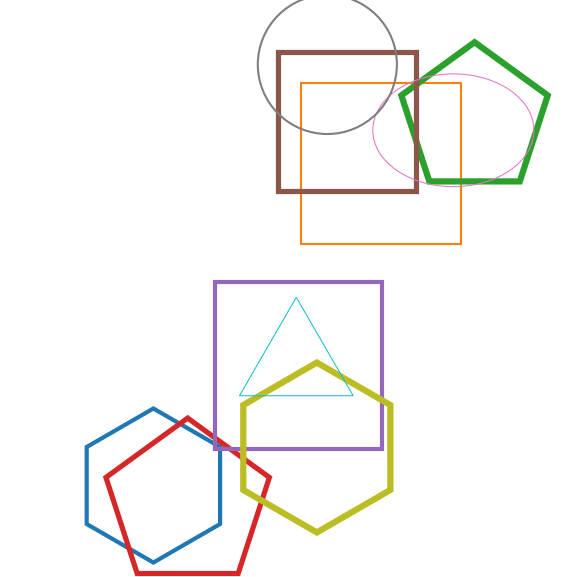[{"shape": "hexagon", "thickness": 2, "radius": 0.67, "center": [0.266, 0.158]}, {"shape": "square", "thickness": 1, "radius": 0.69, "center": [0.66, 0.716]}, {"shape": "pentagon", "thickness": 3, "radius": 0.67, "center": [0.822, 0.793]}, {"shape": "pentagon", "thickness": 2.5, "radius": 0.74, "center": [0.325, 0.126]}, {"shape": "square", "thickness": 2, "radius": 0.72, "center": [0.517, 0.367]}, {"shape": "square", "thickness": 2.5, "radius": 0.6, "center": [0.601, 0.789]}, {"shape": "oval", "thickness": 0.5, "radius": 0.7, "center": [0.785, 0.774]}, {"shape": "circle", "thickness": 1, "radius": 0.6, "center": [0.567, 0.887]}, {"shape": "hexagon", "thickness": 3, "radius": 0.74, "center": [0.549, 0.224]}, {"shape": "triangle", "thickness": 0.5, "radius": 0.57, "center": [0.513, 0.371]}]